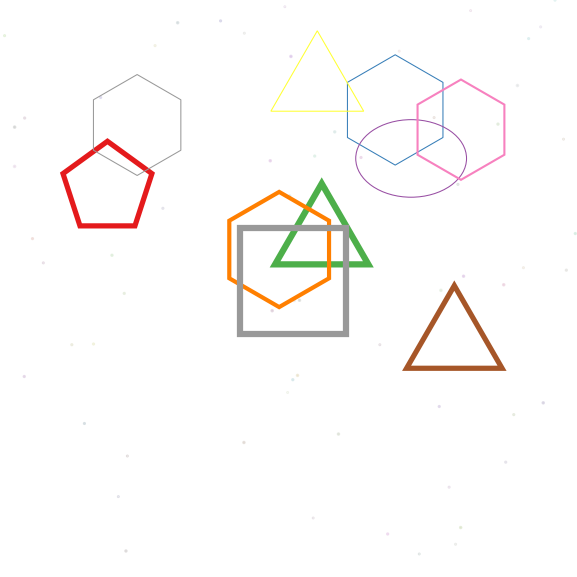[{"shape": "pentagon", "thickness": 2.5, "radius": 0.4, "center": [0.186, 0.673]}, {"shape": "hexagon", "thickness": 0.5, "radius": 0.48, "center": [0.684, 0.809]}, {"shape": "triangle", "thickness": 3, "radius": 0.47, "center": [0.557, 0.588]}, {"shape": "oval", "thickness": 0.5, "radius": 0.48, "center": [0.712, 0.725]}, {"shape": "hexagon", "thickness": 2, "radius": 0.5, "center": [0.483, 0.567]}, {"shape": "triangle", "thickness": 0.5, "radius": 0.46, "center": [0.549, 0.853]}, {"shape": "triangle", "thickness": 2.5, "radius": 0.48, "center": [0.787, 0.409]}, {"shape": "hexagon", "thickness": 1, "radius": 0.43, "center": [0.798, 0.775]}, {"shape": "square", "thickness": 3, "radius": 0.46, "center": [0.507, 0.513]}, {"shape": "hexagon", "thickness": 0.5, "radius": 0.44, "center": [0.237, 0.783]}]